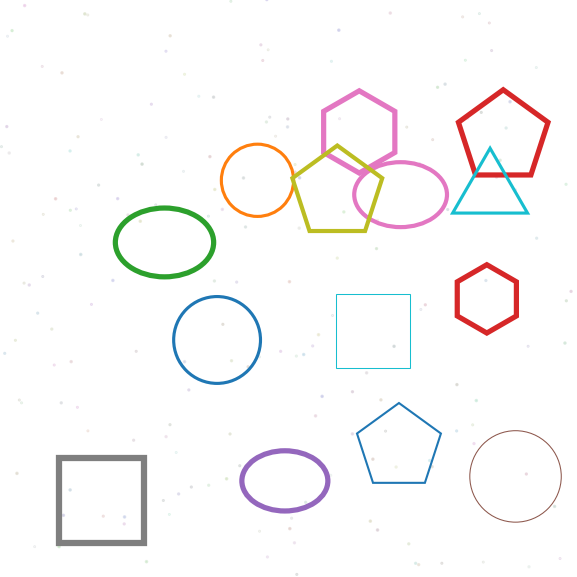[{"shape": "pentagon", "thickness": 1, "radius": 0.38, "center": [0.691, 0.225]}, {"shape": "circle", "thickness": 1.5, "radius": 0.38, "center": [0.376, 0.41]}, {"shape": "circle", "thickness": 1.5, "radius": 0.31, "center": [0.446, 0.687]}, {"shape": "oval", "thickness": 2.5, "radius": 0.43, "center": [0.285, 0.579]}, {"shape": "pentagon", "thickness": 2.5, "radius": 0.41, "center": [0.871, 0.762]}, {"shape": "hexagon", "thickness": 2.5, "radius": 0.3, "center": [0.843, 0.482]}, {"shape": "oval", "thickness": 2.5, "radius": 0.37, "center": [0.493, 0.166]}, {"shape": "circle", "thickness": 0.5, "radius": 0.4, "center": [0.893, 0.174]}, {"shape": "hexagon", "thickness": 2.5, "radius": 0.36, "center": [0.622, 0.771]}, {"shape": "oval", "thickness": 2, "radius": 0.4, "center": [0.694, 0.662]}, {"shape": "square", "thickness": 3, "radius": 0.37, "center": [0.176, 0.133]}, {"shape": "pentagon", "thickness": 2, "radius": 0.41, "center": [0.584, 0.665]}, {"shape": "square", "thickness": 0.5, "radius": 0.32, "center": [0.646, 0.426]}, {"shape": "triangle", "thickness": 1.5, "radius": 0.37, "center": [0.849, 0.668]}]